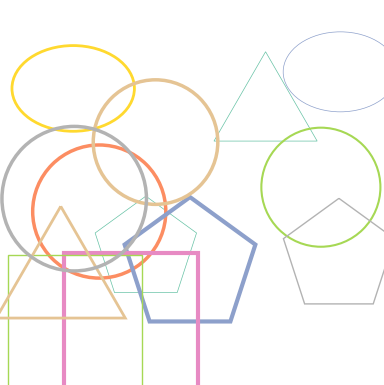[{"shape": "triangle", "thickness": 0.5, "radius": 0.77, "center": [0.69, 0.711]}, {"shape": "pentagon", "thickness": 0.5, "radius": 0.69, "center": [0.379, 0.352]}, {"shape": "circle", "thickness": 2.5, "radius": 0.86, "center": [0.258, 0.451]}, {"shape": "pentagon", "thickness": 3, "radius": 0.89, "center": [0.494, 0.309]}, {"shape": "oval", "thickness": 0.5, "radius": 0.74, "center": [0.884, 0.813]}, {"shape": "square", "thickness": 3, "radius": 0.87, "center": [0.34, 0.169]}, {"shape": "square", "thickness": 1, "radius": 0.87, "center": [0.195, 0.164]}, {"shape": "circle", "thickness": 1.5, "radius": 0.77, "center": [0.833, 0.514]}, {"shape": "oval", "thickness": 2, "radius": 0.8, "center": [0.19, 0.77]}, {"shape": "triangle", "thickness": 2, "radius": 0.97, "center": [0.158, 0.271]}, {"shape": "circle", "thickness": 2.5, "radius": 0.81, "center": [0.404, 0.631]}, {"shape": "circle", "thickness": 2.5, "radius": 0.94, "center": [0.193, 0.484]}, {"shape": "pentagon", "thickness": 1, "radius": 0.76, "center": [0.88, 0.333]}]